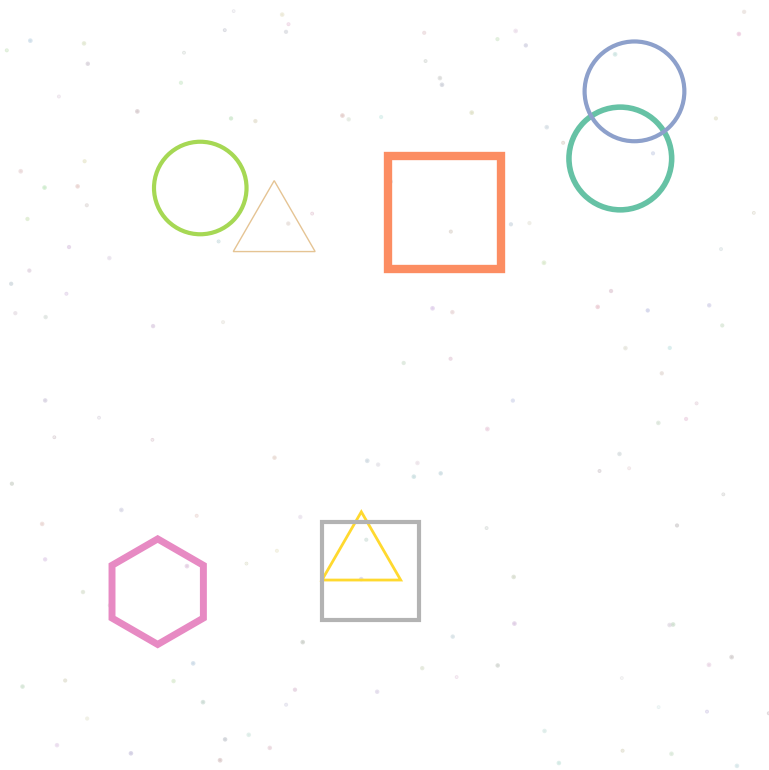[{"shape": "circle", "thickness": 2, "radius": 0.33, "center": [0.806, 0.794]}, {"shape": "square", "thickness": 3, "radius": 0.37, "center": [0.578, 0.724]}, {"shape": "circle", "thickness": 1.5, "radius": 0.32, "center": [0.824, 0.881]}, {"shape": "hexagon", "thickness": 2.5, "radius": 0.34, "center": [0.205, 0.232]}, {"shape": "circle", "thickness": 1.5, "radius": 0.3, "center": [0.26, 0.756]}, {"shape": "triangle", "thickness": 1, "radius": 0.3, "center": [0.469, 0.276]}, {"shape": "triangle", "thickness": 0.5, "radius": 0.31, "center": [0.356, 0.704]}, {"shape": "square", "thickness": 1.5, "radius": 0.32, "center": [0.482, 0.258]}]